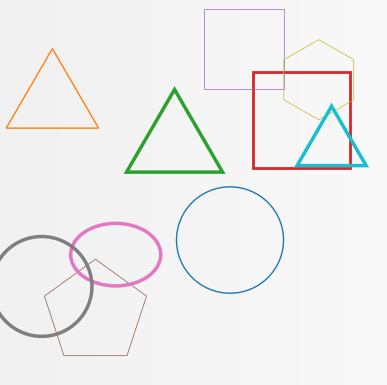[{"shape": "circle", "thickness": 1, "radius": 0.69, "center": [0.594, 0.377]}, {"shape": "triangle", "thickness": 1, "radius": 0.69, "center": [0.135, 0.736]}, {"shape": "triangle", "thickness": 2.5, "radius": 0.72, "center": [0.45, 0.625]}, {"shape": "square", "thickness": 2, "radius": 0.62, "center": [0.778, 0.688]}, {"shape": "square", "thickness": 0.5, "radius": 0.52, "center": [0.63, 0.872]}, {"shape": "pentagon", "thickness": 0.5, "radius": 0.69, "center": [0.246, 0.188]}, {"shape": "oval", "thickness": 2.5, "radius": 0.58, "center": [0.299, 0.339]}, {"shape": "circle", "thickness": 2.5, "radius": 0.65, "center": [0.108, 0.256]}, {"shape": "hexagon", "thickness": 0.5, "radius": 0.52, "center": [0.823, 0.793]}, {"shape": "triangle", "thickness": 2.5, "radius": 0.51, "center": [0.856, 0.621]}]